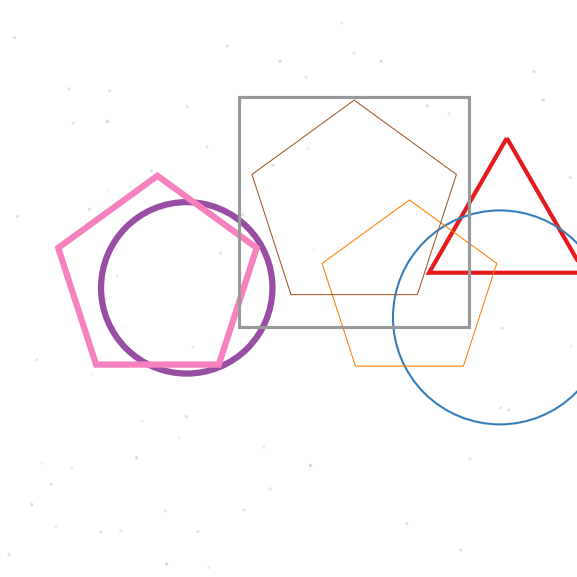[{"shape": "triangle", "thickness": 2, "radius": 0.78, "center": [0.878, 0.605]}, {"shape": "circle", "thickness": 1, "radius": 0.93, "center": [0.866, 0.45]}, {"shape": "circle", "thickness": 3, "radius": 0.74, "center": [0.323, 0.501]}, {"shape": "pentagon", "thickness": 0.5, "radius": 0.8, "center": [0.709, 0.494]}, {"shape": "pentagon", "thickness": 0.5, "radius": 0.93, "center": [0.613, 0.64]}, {"shape": "pentagon", "thickness": 3, "radius": 0.9, "center": [0.273, 0.514]}, {"shape": "square", "thickness": 1.5, "radius": 1.0, "center": [0.613, 0.632]}]